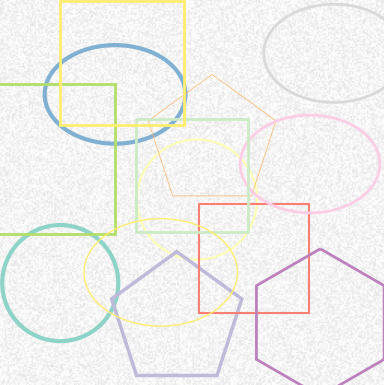[{"shape": "circle", "thickness": 3, "radius": 0.75, "center": [0.157, 0.265]}, {"shape": "circle", "thickness": 1.5, "radius": 0.78, "center": [0.512, 0.482]}, {"shape": "pentagon", "thickness": 2.5, "radius": 0.89, "center": [0.459, 0.169]}, {"shape": "square", "thickness": 1.5, "radius": 0.71, "center": [0.659, 0.328]}, {"shape": "oval", "thickness": 3, "radius": 0.91, "center": [0.299, 0.755]}, {"shape": "pentagon", "thickness": 0.5, "radius": 0.87, "center": [0.551, 0.632]}, {"shape": "square", "thickness": 2, "radius": 0.98, "center": [0.102, 0.588]}, {"shape": "oval", "thickness": 2, "radius": 0.91, "center": [0.805, 0.574]}, {"shape": "oval", "thickness": 2, "radius": 0.91, "center": [0.867, 0.862]}, {"shape": "hexagon", "thickness": 2, "radius": 0.96, "center": [0.832, 0.162]}, {"shape": "square", "thickness": 2, "radius": 0.73, "center": [0.499, 0.545]}, {"shape": "square", "thickness": 2, "radius": 0.81, "center": [0.316, 0.836]}, {"shape": "oval", "thickness": 1, "radius": 1.0, "center": [0.418, 0.292]}]